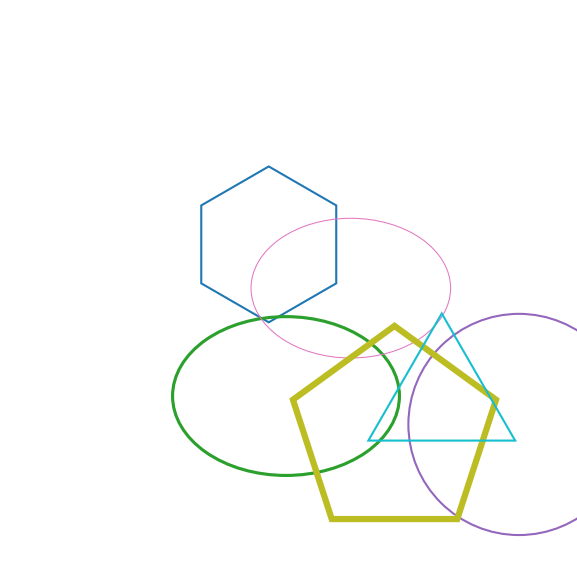[{"shape": "hexagon", "thickness": 1, "radius": 0.67, "center": [0.465, 0.576]}, {"shape": "oval", "thickness": 1.5, "radius": 0.98, "center": [0.495, 0.313]}, {"shape": "circle", "thickness": 1, "radius": 0.96, "center": [0.899, 0.264]}, {"shape": "oval", "thickness": 0.5, "radius": 0.86, "center": [0.607, 0.5]}, {"shape": "pentagon", "thickness": 3, "radius": 0.92, "center": [0.683, 0.25]}, {"shape": "triangle", "thickness": 1, "radius": 0.73, "center": [0.765, 0.31]}]